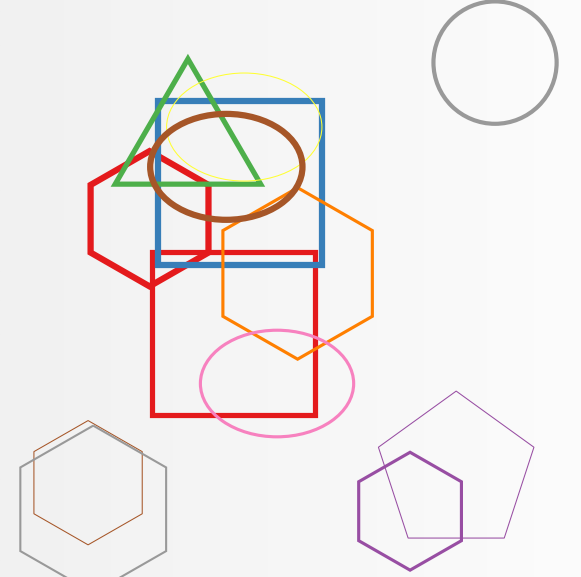[{"shape": "square", "thickness": 2.5, "radius": 0.7, "center": [0.401, 0.422]}, {"shape": "hexagon", "thickness": 3, "radius": 0.59, "center": [0.257, 0.62]}, {"shape": "square", "thickness": 3, "radius": 0.71, "center": [0.413, 0.682]}, {"shape": "triangle", "thickness": 2.5, "radius": 0.72, "center": [0.323, 0.752]}, {"shape": "pentagon", "thickness": 0.5, "radius": 0.7, "center": [0.785, 0.181]}, {"shape": "hexagon", "thickness": 1.5, "radius": 0.51, "center": [0.705, 0.114]}, {"shape": "hexagon", "thickness": 1.5, "radius": 0.74, "center": [0.512, 0.526]}, {"shape": "oval", "thickness": 0.5, "radius": 0.67, "center": [0.42, 0.779]}, {"shape": "oval", "thickness": 3, "radius": 0.66, "center": [0.389, 0.71]}, {"shape": "hexagon", "thickness": 0.5, "radius": 0.54, "center": [0.152, 0.163]}, {"shape": "oval", "thickness": 1.5, "radius": 0.66, "center": [0.477, 0.335]}, {"shape": "circle", "thickness": 2, "radius": 0.53, "center": [0.852, 0.891]}, {"shape": "hexagon", "thickness": 1, "radius": 0.72, "center": [0.16, 0.117]}]